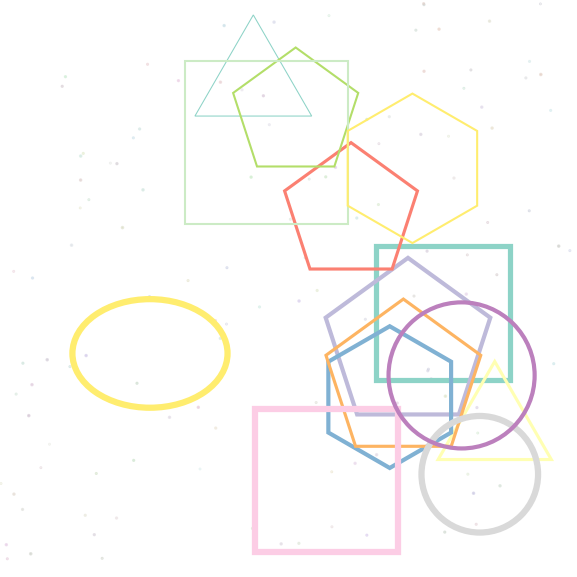[{"shape": "triangle", "thickness": 0.5, "radius": 0.58, "center": [0.439, 0.857]}, {"shape": "square", "thickness": 2.5, "radius": 0.58, "center": [0.767, 0.457]}, {"shape": "triangle", "thickness": 1.5, "radius": 0.57, "center": [0.857, 0.26]}, {"shape": "pentagon", "thickness": 2, "radius": 0.75, "center": [0.706, 0.403]}, {"shape": "pentagon", "thickness": 1.5, "radius": 0.6, "center": [0.608, 0.631]}, {"shape": "hexagon", "thickness": 2, "radius": 0.61, "center": [0.675, 0.311]}, {"shape": "pentagon", "thickness": 1.5, "radius": 0.7, "center": [0.698, 0.34]}, {"shape": "pentagon", "thickness": 1, "radius": 0.57, "center": [0.512, 0.803]}, {"shape": "square", "thickness": 3, "radius": 0.62, "center": [0.566, 0.166]}, {"shape": "circle", "thickness": 3, "radius": 0.5, "center": [0.831, 0.178]}, {"shape": "circle", "thickness": 2, "radius": 0.63, "center": [0.799, 0.349]}, {"shape": "square", "thickness": 1, "radius": 0.7, "center": [0.461, 0.753]}, {"shape": "oval", "thickness": 3, "radius": 0.67, "center": [0.26, 0.387]}, {"shape": "hexagon", "thickness": 1, "radius": 0.65, "center": [0.714, 0.708]}]